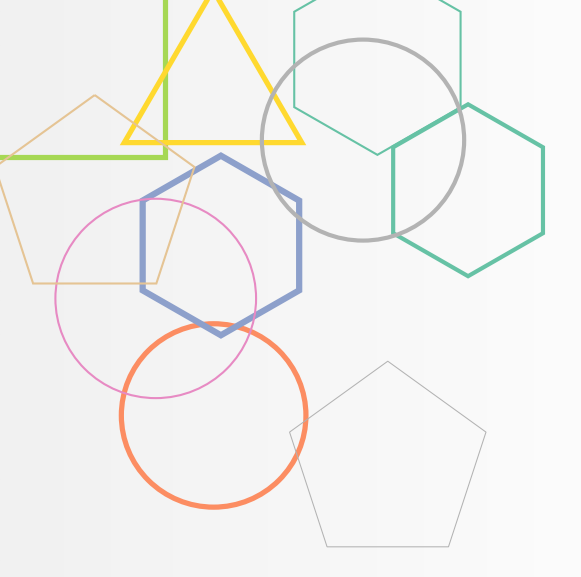[{"shape": "hexagon", "thickness": 2, "radius": 0.74, "center": [0.805, 0.67]}, {"shape": "hexagon", "thickness": 1, "radius": 0.83, "center": [0.649, 0.896]}, {"shape": "circle", "thickness": 2.5, "radius": 0.79, "center": [0.368, 0.28]}, {"shape": "hexagon", "thickness": 3, "radius": 0.78, "center": [0.38, 0.574]}, {"shape": "circle", "thickness": 1, "radius": 0.86, "center": [0.268, 0.482]}, {"shape": "square", "thickness": 2.5, "radius": 0.72, "center": [0.139, 0.872]}, {"shape": "triangle", "thickness": 2.5, "radius": 0.88, "center": [0.367, 0.84]}, {"shape": "pentagon", "thickness": 1, "radius": 0.9, "center": [0.163, 0.654]}, {"shape": "pentagon", "thickness": 0.5, "radius": 0.89, "center": [0.667, 0.196]}, {"shape": "circle", "thickness": 2, "radius": 0.87, "center": [0.625, 0.757]}]